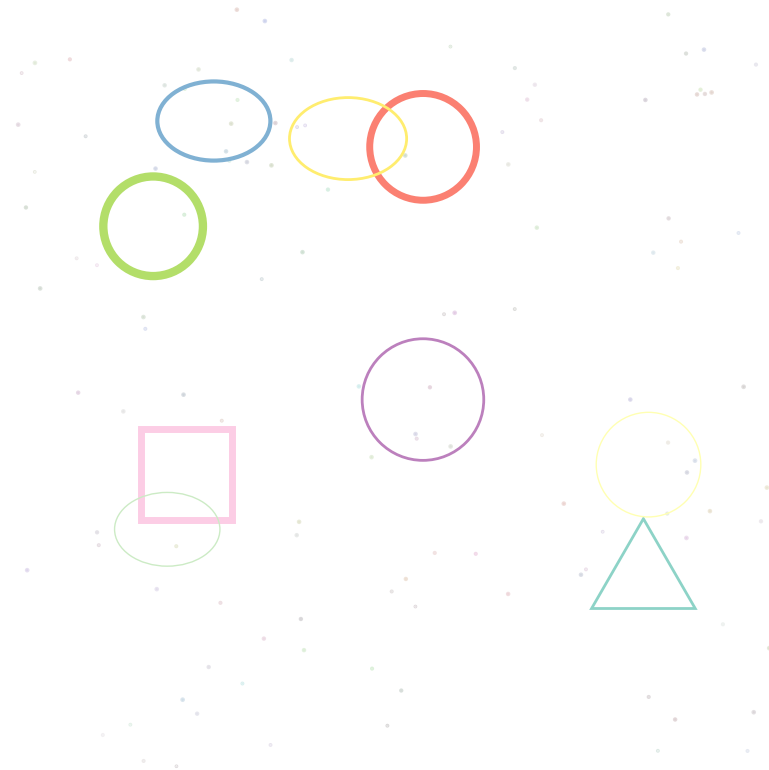[{"shape": "triangle", "thickness": 1, "radius": 0.39, "center": [0.836, 0.249]}, {"shape": "circle", "thickness": 0.5, "radius": 0.34, "center": [0.842, 0.397]}, {"shape": "circle", "thickness": 2.5, "radius": 0.35, "center": [0.549, 0.809]}, {"shape": "oval", "thickness": 1.5, "radius": 0.37, "center": [0.278, 0.843]}, {"shape": "circle", "thickness": 3, "radius": 0.32, "center": [0.199, 0.706]}, {"shape": "square", "thickness": 2.5, "radius": 0.3, "center": [0.242, 0.384]}, {"shape": "circle", "thickness": 1, "radius": 0.39, "center": [0.549, 0.481]}, {"shape": "oval", "thickness": 0.5, "radius": 0.34, "center": [0.217, 0.313]}, {"shape": "oval", "thickness": 1, "radius": 0.38, "center": [0.452, 0.82]}]